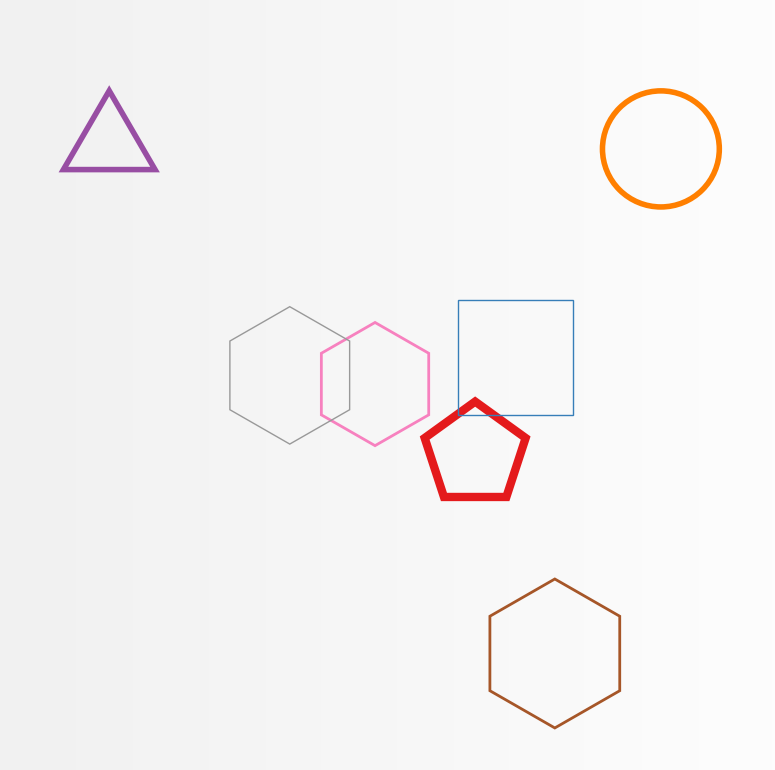[{"shape": "pentagon", "thickness": 3, "radius": 0.34, "center": [0.613, 0.41]}, {"shape": "square", "thickness": 0.5, "radius": 0.37, "center": [0.665, 0.536]}, {"shape": "triangle", "thickness": 2, "radius": 0.34, "center": [0.141, 0.814]}, {"shape": "circle", "thickness": 2, "radius": 0.38, "center": [0.853, 0.807]}, {"shape": "hexagon", "thickness": 1, "radius": 0.48, "center": [0.716, 0.151]}, {"shape": "hexagon", "thickness": 1, "radius": 0.4, "center": [0.484, 0.501]}, {"shape": "hexagon", "thickness": 0.5, "radius": 0.45, "center": [0.374, 0.512]}]